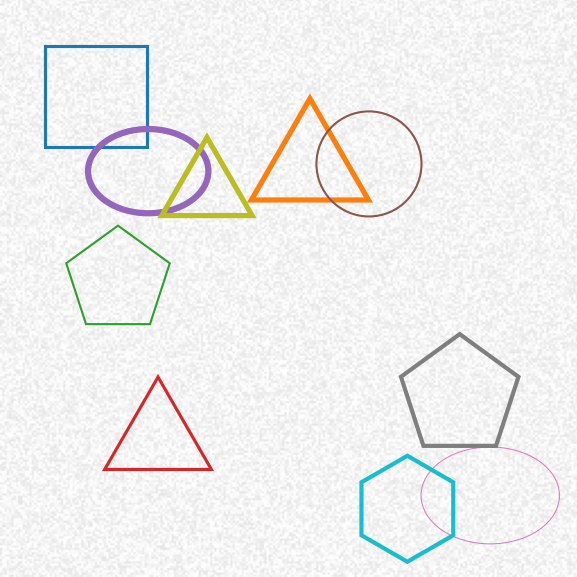[{"shape": "square", "thickness": 1.5, "radius": 0.44, "center": [0.167, 0.832]}, {"shape": "triangle", "thickness": 2.5, "radius": 0.59, "center": [0.537, 0.711]}, {"shape": "pentagon", "thickness": 1, "radius": 0.47, "center": [0.204, 0.514]}, {"shape": "triangle", "thickness": 1.5, "radius": 0.53, "center": [0.274, 0.24]}, {"shape": "oval", "thickness": 3, "radius": 0.52, "center": [0.257, 0.703]}, {"shape": "circle", "thickness": 1, "radius": 0.45, "center": [0.639, 0.715]}, {"shape": "oval", "thickness": 0.5, "radius": 0.6, "center": [0.849, 0.141]}, {"shape": "pentagon", "thickness": 2, "radius": 0.53, "center": [0.796, 0.314]}, {"shape": "triangle", "thickness": 2.5, "radius": 0.45, "center": [0.358, 0.671]}, {"shape": "hexagon", "thickness": 2, "radius": 0.46, "center": [0.705, 0.118]}]